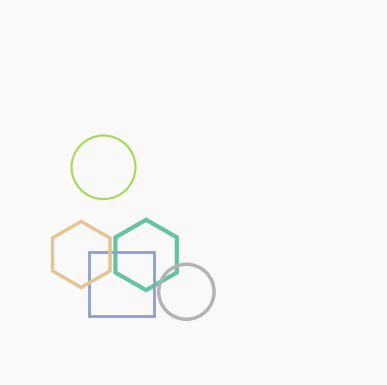[{"shape": "hexagon", "thickness": 3, "radius": 0.46, "center": [0.377, 0.338]}, {"shape": "square", "thickness": 2, "radius": 0.42, "center": [0.313, 0.263]}, {"shape": "circle", "thickness": 1.5, "radius": 0.41, "center": [0.267, 0.565]}, {"shape": "hexagon", "thickness": 2.5, "radius": 0.43, "center": [0.21, 0.339]}, {"shape": "circle", "thickness": 2.5, "radius": 0.36, "center": [0.481, 0.242]}]